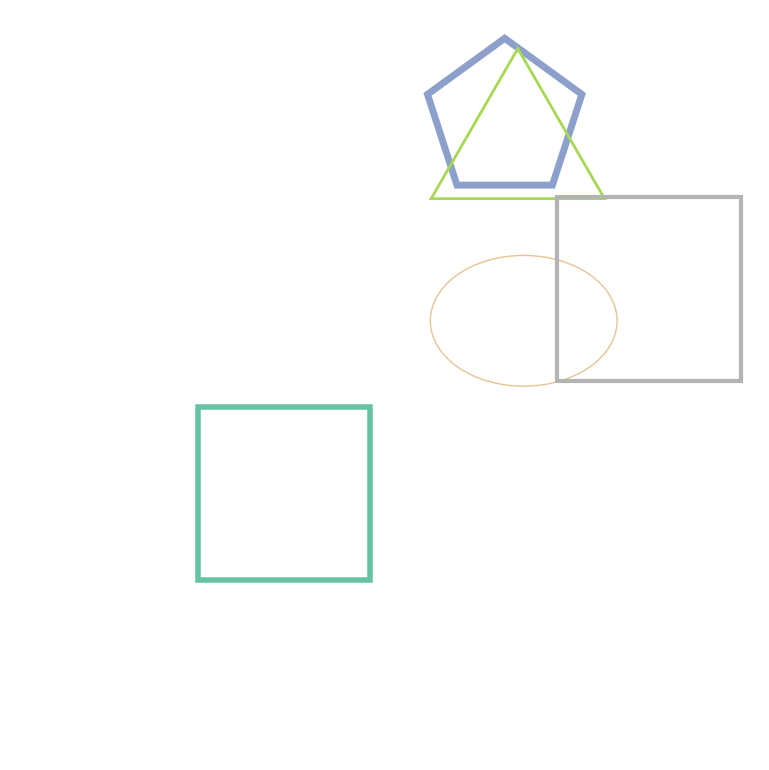[{"shape": "square", "thickness": 2, "radius": 0.56, "center": [0.369, 0.359]}, {"shape": "pentagon", "thickness": 2.5, "radius": 0.53, "center": [0.655, 0.845]}, {"shape": "triangle", "thickness": 1, "radius": 0.65, "center": [0.672, 0.807]}, {"shape": "oval", "thickness": 0.5, "radius": 0.61, "center": [0.68, 0.583]}, {"shape": "square", "thickness": 1.5, "radius": 0.6, "center": [0.842, 0.625]}]